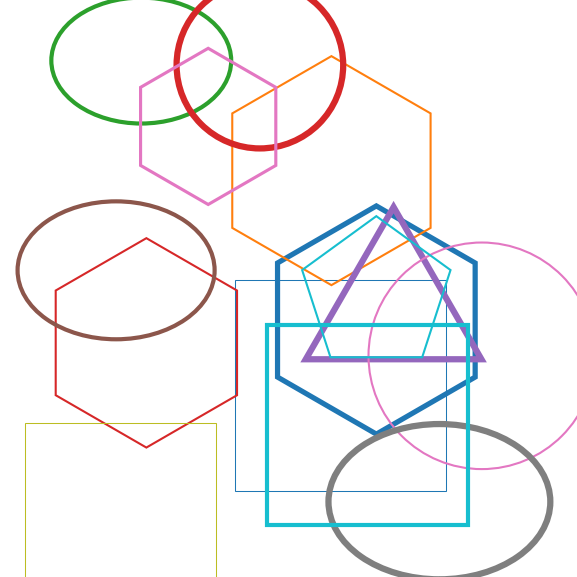[{"shape": "hexagon", "thickness": 2.5, "radius": 0.99, "center": [0.652, 0.445]}, {"shape": "square", "thickness": 0.5, "radius": 0.91, "center": [0.59, 0.332]}, {"shape": "hexagon", "thickness": 1, "radius": 0.99, "center": [0.574, 0.704]}, {"shape": "oval", "thickness": 2, "radius": 0.78, "center": [0.245, 0.894]}, {"shape": "circle", "thickness": 3, "radius": 0.72, "center": [0.45, 0.886]}, {"shape": "hexagon", "thickness": 1, "radius": 0.91, "center": [0.253, 0.405]}, {"shape": "triangle", "thickness": 3, "radius": 0.88, "center": [0.682, 0.465]}, {"shape": "oval", "thickness": 2, "radius": 0.85, "center": [0.201, 0.531]}, {"shape": "circle", "thickness": 1, "radius": 0.98, "center": [0.834, 0.383]}, {"shape": "hexagon", "thickness": 1.5, "radius": 0.68, "center": [0.36, 0.78]}, {"shape": "oval", "thickness": 3, "radius": 0.96, "center": [0.761, 0.13]}, {"shape": "square", "thickness": 0.5, "radius": 0.83, "center": [0.209, 0.102]}, {"shape": "pentagon", "thickness": 1, "radius": 0.68, "center": [0.652, 0.49]}, {"shape": "square", "thickness": 2, "radius": 0.87, "center": [0.637, 0.263]}]